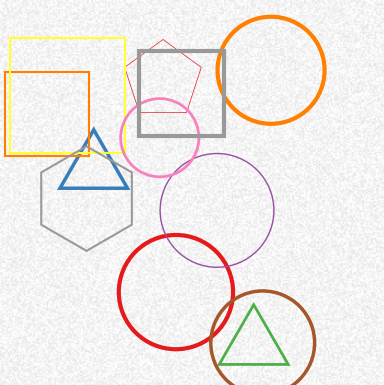[{"shape": "circle", "thickness": 3, "radius": 0.74, "center": [0.457, 0.241]}, {"shape": "pentagon", "thickness": 0.5, "radius": 0.52, "center": [0.423, 0.793]}, {"shape": "triangle", "thickness": 2.5, "radius": 0.51, "center": [0.243, 0.562]}, {"shape": "triangle", "thickness": 2, "radius": 0.52, "center": [0.659, 0.105]}, {"shape": "circle", "thickness": 1, "radius": 0.74, "center": [0.564, 0.454]}, {"shape": "square", "thickness": 1.5, "radius": 0.54, "center": [0.123, 0.705]}, {"shape": "circle", "thickness": 3, "radius": 0.7, "center": [0.704, 0.817]}, {"shape": "square", "thickness": 1.5, "radius": 0.74, "center": [0.175, 0.751]}, {"shape": "circle", "thickness": 2.5, "radius": 0.67, "center": [0.682, 0.109]}, {"shape": "circle", "thickness": 2, "radius": 0.51, "center": [0.415, 0.642]}, {"shape": "hexagon", "thickness": 1.5, "radius": 0.68, "center": [0.225, 0.484]}, {"shape": "square", "thickness": 3, "radius": 0.55, "center": [0.472, 0.756]}]